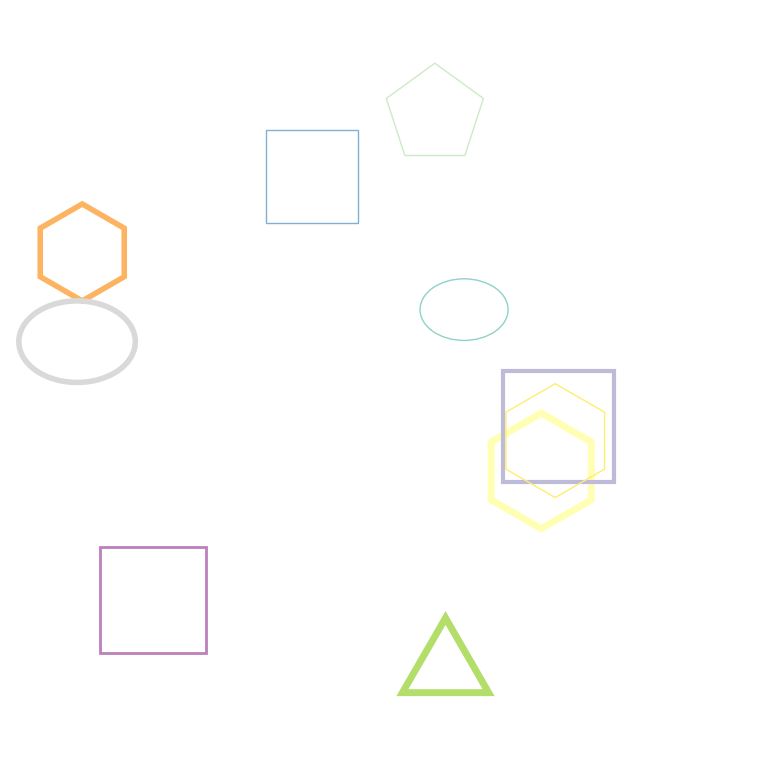[{"shape": "oval", "thickness": 0.5, "radius": 0.29, "center": [0.603, 0.598]}, {"shape": "hexagon", "thickness": 2.5, "radius": 0.38, "center": [0.703, 0.388]}, {"shape": "square", "thickness": 1.5, "radius": 0.36, "center": [0.726, 0.446]}, {"shape": "square", "thickness": 0.5, "radius": 0.3, "center": [0.405, 0.771]}, {"shape": "hexagon", "thickness": 2, "radius": 0.31, "center": [0.107, 0.672]}, {"shape": "triangle", "thickness": 2.5, "radius": 0.32, "center": [0.579, 0.133]}, {"shape": "oval", "thickness": 2, "radius": 0.38, "center": [0.1, 0.556]}, {"shape": "square", "thickness": 1, "radius": 0.34, "center": [0.199, 0.221]}, {"shape": "pentagon", "thickness": 0.5, "radius": 0.33, "center": [0.565, 0.852]}, {"shape": "hexagon", "thickness": 0.5, "radius": 0.37, "center": [0.721, 0.428]}]